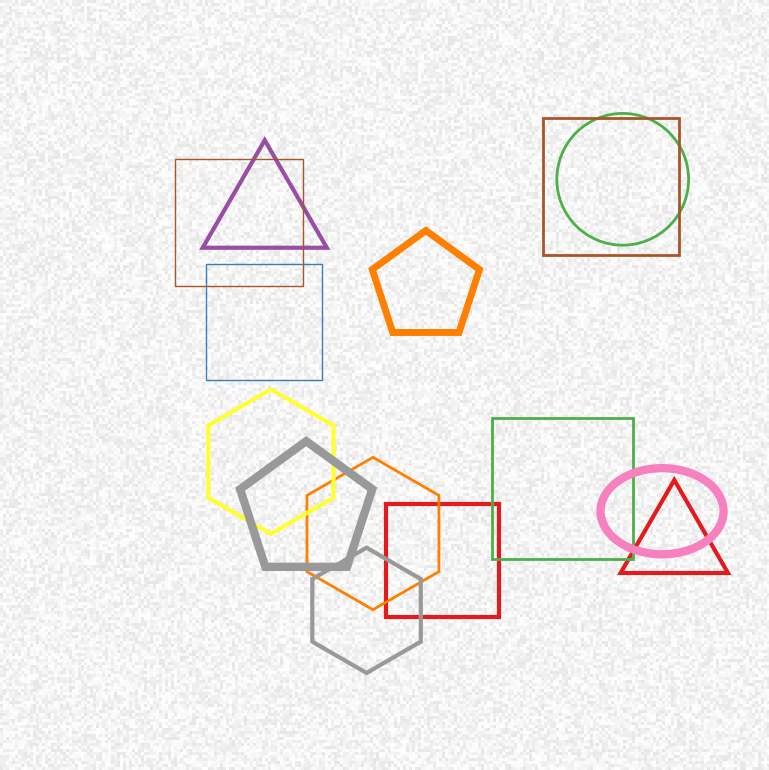[{"shape": "square", "thickness": 1.5, "radius": 0.37, "center": [0.575, 0.272]}, {"shape": "triangle", "thickness": 1.5, "radius": 0.4, "center": [0.876, 0.296]}, {"shape": "square", "thickness": 0.5, "radius": 0.38, "center": [0.343, 0.581]}, {"shape": "circle", "thickness": 1, "radius": 0.43, "center": [0.809, 0.767]}, {"shape": "square", "thickness": 1, "radius": 0.46, "center": [0.731, 0.365]}, {"shape": "triangle", "thickness": 1.5, "radius": 0.47, "center": [0.344, 0.725]}, {"shape": "hexagon", "thickness": 1, "radius": 0.49, "center": [0.484, 0.307]}, {"shape": "pentagon", "thickness": 2.5, "radius": 0.37, "center": [0.553, 0.627]}, {"shape": "hexagon", "thickness": 1.5, "radius": 0.47, "center": [0.352, 0.401]}, {"shape": "square", "thickness": 1, "radius": 0.44, "center": [0.793, 0.758]}, {"shape": "square", "thickness": 0.5, "radius": 0.41, "center": [0.31, 0.711]}, {"shape": "oval", "thickness": 3, "radius": 0.4, "center": [0.86, 0.336]}, {"shape": "hexagon", "thickness": 1.5, "radius": 0.41, "center": [0.476, 0.207]}, {"shape": "pentagon", "thickness": 3, "radius": 0.45, "center": [0.398, 0.337]}]